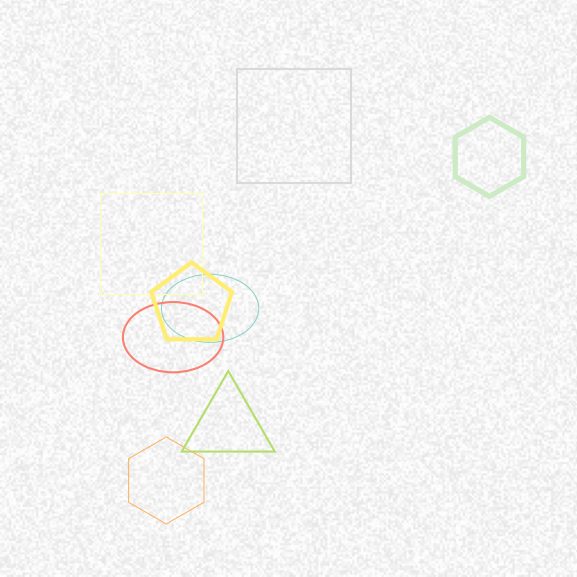[{"shape": "oval", "thickness": 0.5, "radius": 0.42, "center": [0.364, 0.465]}, {"shape": "square", "thickness": 0.5, "radius": 0.44, "center": [0.262, 0.578]}, {"shape": "oval", "thickness": 1, "radius": 0.43, "center": [0.3, 0.415]}, {"shape": "hexagon", "thickness": 0.5, "radius": 0.38, "center": [0.288, 0.167]}, {"shape": "triangle", "thickness": 1, "radius": 0.47, "center": [0.395, 0.264]}, {"shape": "square", "thickness": 1, "radius": 0.49, "center": [0.51, 0.78]}, {"shape": "hexagon", "thickness": 2.5, "radius": 0.34, "center": [0.847, 0.728]}, {"shape": "pentagon", "thickness": 2, "radius": 0.37, "center": [0.332, 0.471]}]